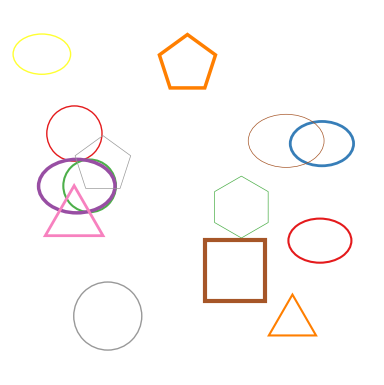[{"shape": "circle", "thickness": 1, "radius": 0.36, "center": [0.193, 0.653]}, {"shape": "oval", "thickness": 1.5, "radius": 0.41, "center": [0.831, 0.375]}, {"shape": "oval", "thickness": 2, "radius": 0.41, "center": [0.836, 0.627]}, {"shape": "hexagon", "thickness": 0.5, "radius": 0.4, "center": [0.627, 0.462]}, {"shape": "circle", "thickness": 1.5, "radius": 0.34, "center": [0.233, 0.517]}, {"shape": "oval", "thickness": 2.5, "radius": 0.5, "center": [0.199, 0.517]}, {"shape": "triangle", "thickness": 1.5, "radius": 0.35, "center": [0.76, 0.164]}, {"shape": "pentagon", "thickness": 2.5, "radius": 0.38, "center": [0.487, 0.834]}, {"shape": "oval", "thickness": 1, "radius": 0.37, "center": [0.109, 0.859]}, {"shape": "square", "thickness": 3, "radius": 0.4, "center": [0.611, 0.297]}, {"shape": "oval", "thickness": 0.5, "radius": 0.49, "center": [0.743, 0.634]}, {"shape": "triangle", "thickness": 2, "radius": 0.43, "center": [0.193, 0.431]}, {"shape": "circle", "thickness": 1, "radius": 0.44, "center": [0.28, 0.179]}, {"shape": "pentagon", "thickness": 0.5, "radius": 0.38, "center": [0.267, 0.572]}]